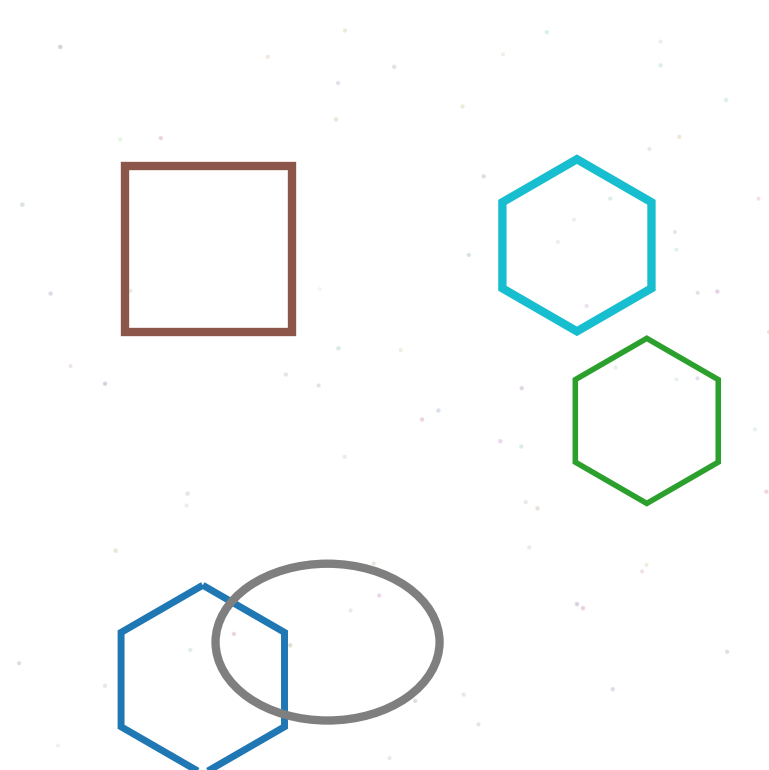[{"shape": "hexagon", "thickness": 2.5, "radius": 0.61, "center": [0.263, 0.117]}, {"shape": "hexagon", "thickness": 2, "radius": 0.54, "center": [0.84, 0.453]}, {"shape": "square", "thickness": 3, "radius": 0.54, "center": [0.271, 0.677]}, {"shape": "oval", "thickness": 3, "radius": 0.73, "center": [0.425, 0.166]}, {"shape": "hexagon", "thickness": 3, "radius": 0.56, "center": [0.749, 0.681]}]